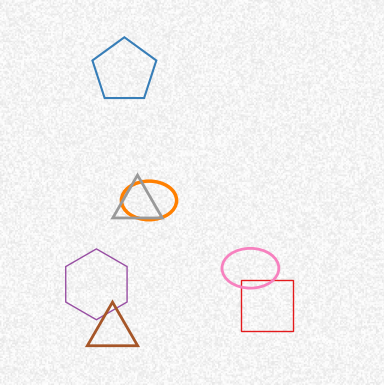[{"shape": "square", "thickness": 1, "radius": 0.33, "center": [0.694, 0.206]}, {"shape": "pentagon", "thickness": 1.5, "radius": 0.44, "center": [0.323, 0.816]}, {"shape": "hexagon", "thickness": 1, "radius": 0.46, "center": [0.25, 0.262]}, {"shape": "oval", "thickness": 2.5, "radius": 0.36, "center": [0.387, 0.479]}, {"shape": "triangle", "thickness": 2, "radius": 0.38, "center": [0.292, 0.14]}, {"shape": "oval", "thickness": 2, "radius": 0.37, "center": [0.65, 0.303]}, {"shape": "triangle", "thickness": 2, "radius": 0.37, "center": [0.357, 0.471]}]